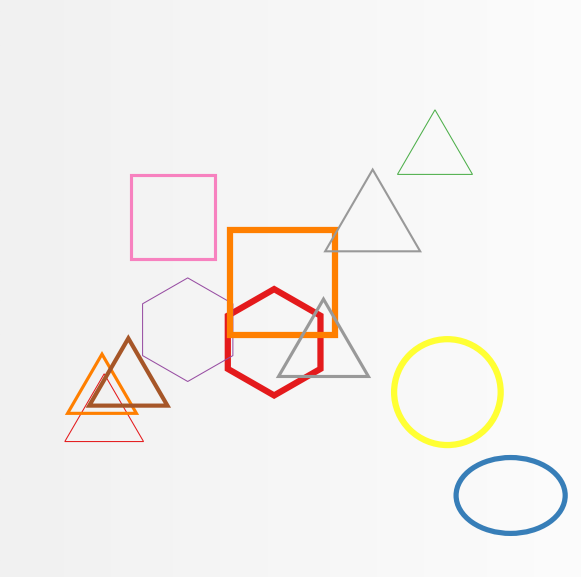[{"shape": "hexagon", "thickness": 3, "radius": 0.46, "center": [0.472, 0.406]}, {"shape": "triangle", "thickness": 0.5, "radius": 0.39, "center": [0.179, 0.274]}, {"shape": "oval", "thickness": 2.5, "radius": 0.47, "center": [0.879, 0.141]}, {"shape": "triangle", "thickness": 0.5, "radius": 0.37, "center": [0.748, 0.734]}, {"shape": "hexagon", "thickness": 0.5, "radius": 0.45, "center": [0.323, 0.428]}, {"shape": "triangle", "thickness": 1.5, "radius": 0.34, "center": [0.175, 0.318]}, {"shape": "square", "thickness": 3, "radius": 0.45, "center": [0.487, 0.51]}, {"shape": "circle", "thickness": 3, "radius": 0.46, "center": [0.77, 0.32]}, {"shape": "triangle", "thickness": 2, "radius": 0.39, "center": [0.221, 0.336]}, {"shape": "square", "thickness": 1.5, "radius": 0.36, "center": [0.297, 0.623]}, {"shape": "triangle", "thickness": 1.5, "radius": 0.45, "center": [0.557, 0.392]}, {"shape": "triangle", "thickness": 1, "radius": 0.47, "center": [0.641, 0.611]}]